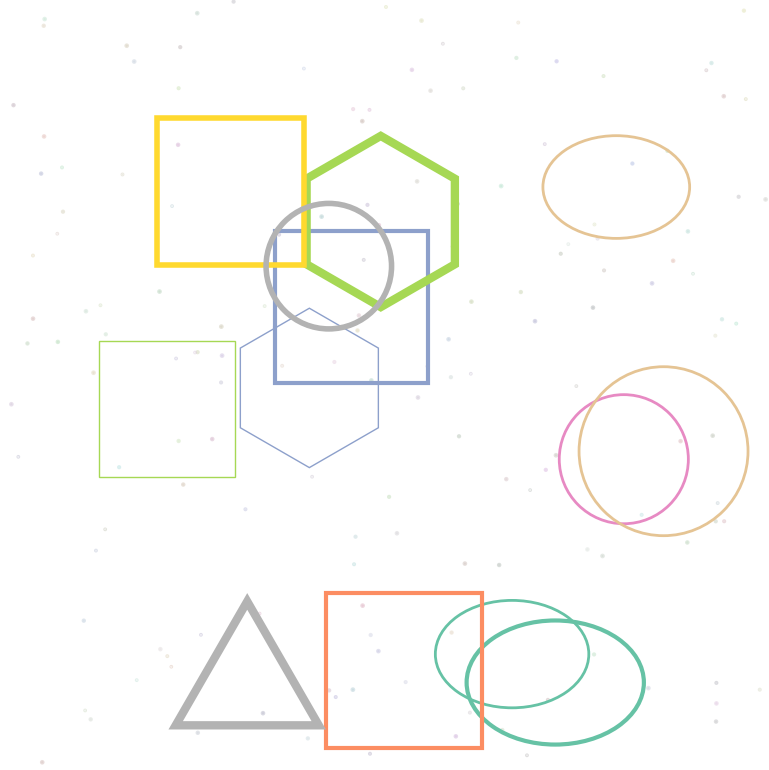[{"shape": "oval", "thickness": 1.5, "radius": 0.58, "center": [0.721, 0.114]}, {"shape": "oval", "thickness": 1, "radius": 0.5, "center": [0.665, 0.151]}, {"shape": "square", "thickness": 1.5, "radius": 0.5, "center": [0.525, 0.129]}, {"shape": "hexagon", "thickness": 0.5, "radius": 0.52, "center": [0.402, 0.496]}, {"shape": "square", "thickness": 1.5, "radius": 0.49, "center": [0.456, 0.601]}, {"shape": "circle", "thickness": 1, "radius": 0.42, "center": [0.81, 0.404]}, {"shape": "square", "thickness": 0.5, "radius": 0.44, "center": [0.216, 0.469]}, {"shape": "hexagon", "thickness": 3, "radius": 0.56, "center": [0.494, 0.712]}, {"shape": "square", "thickness": 2, "radius": 0.48, "center": [0.299, 0.751]}, {"shape": "oval", "thickness": 1, "radius": 0.48, "center": [0.8, 0.757]}, {"shape": "circle", "thickness": 1, "radius": 0.55, "center": [0.862, 0.414]}, {"shape": "circle", "thickness": 2, "radius": 0.41, "center": [0.427, 0.654]}, {"shape": "triangle", "thickness": 3, "radius": 0.54, "center": [0.321, 0.112]}]